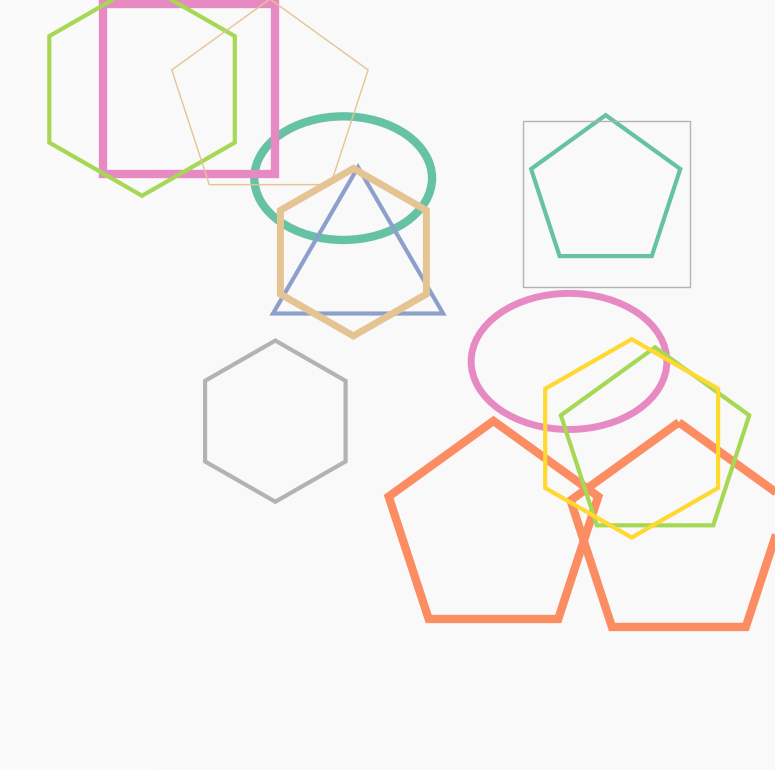[{"shape": "pentagon", "thickness": 1.5, "radius": 0.51, "center": [0.782, 0.749]}, {"shape": "oval", "thickness": 3, "radius": 0.57, "center": [0.443, 0.769]}, {"shape": "pentagon", "thickness": 3, "radius": 0.71, "center": [0.637, 0.311]}, {"shape": "pentagon", "thickness": 3, "radius": 0.73, "center": [0.876, 0.305]}, {"shape": "triangle", "thickness": 1.5, "radius": 0.63, "center": [0.462, 0.656]}, {"shape": "oval", "thickness": 2.5, "radius": 0.63, "center": [0.734, 0.531]}, {"shape": "square", "thickness": 3, "radius": 0.55, "center": [0.244, 0.884]}, {"shape": "pentagon", "thickness": 1.5, "radius": 0.64, "center": [0.845, 0.421]}, {"shape": "hexagon", "thickness": 1.5, "radius": 0.69, "center": [0.183, 0.884]}, {"shape": "hexagon", "thickness": 1.5, "radius": 0.64, "center": [0.815, 0.431]}, {"shape": "pentagon", "thickness": 0.5, "radius": 0.67, "center": [0.348, 0.868]}, {"shape": "hexagon", "thickness": 2.5, "radius": 0.54, "center": [0.456, 0.672]}, {"shape": "square", "thickness": 0.5, "radius": 0.54, "center": [0.783, 0.735]}, {"shape": "hexagon", "thickness": 1.5, "radius": 0.52, "center": [0.355, 0.453]}]